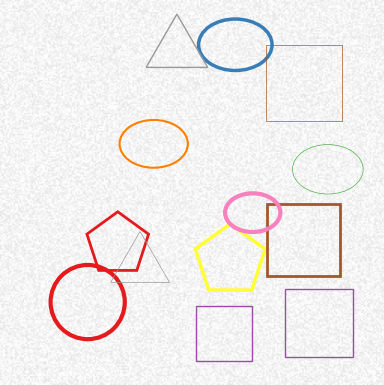[{"shape": "pentagon", "thickness": 2, "radius": 0.42, "center": [0.306, 0.366]}, {"shape": "circle", "thickness": 3, "radius": 0.48, "center": [0.228, 0.215]}, {"shape": "oval", "thickness": 2.5, "radius": 0.48, "center": [0.611, 0.884]}, {"shape": "oval", "thickness": 0.5, "radius": 0.46, "center": [0.852, 0.56]}, {"shape": "square", "thickness": 1, "radius": 0.36, "center": [0.582, 0.134]}, {"shape": "square", "thickness": 1, "radius": 0.44, "center": [0.828, 0.162]}, {"shape": "oval", "thickness": 1.5, "radius": 0.44, "center": [0.399, 0.626]}, {"shape": "pentagon", "thickness": 2.5, "radius": 0.48, "center": [0.598, 0.324]}, {"shape": "square", "thickness": 2, "radius": 0.47, "center": [0.788, 0.376]}, {"shape": "square", "thickness": 0.5, "radius": 0.5, "center": [0.79, 0.785]}, {"shape": "oval", "thickness": 3, "radius": 0.36, "center": [0.656, 0.448]}, {"shape": "triangle", "thickness": 0.5, "radius": 0.44, "center": [0.364, 0.31]}, {"shape": "triangle", "thickness": 1, "radius": 0.46, "center": [0.46, 0.871]}]